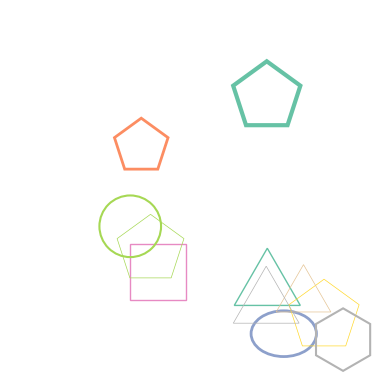[{"shape": "triangle", "thickness": 1, "radius": 0.5, "center": [0.694, 0.256]}, {"shape": "pentagon", "thickness": 3, "radius": 0.46, "center": [0.693, 0.749]}, {"shape": "pentagon", "thickness": 2, "radius": 0.37, "center": [0.367, 0.62]}, {"shape": "oval", "thickness": 2, "radius": 0.42, "center": [0.737, 0.133]}, {"shape": "square", "thickness": 1, "radius": 0.37, "center": [0.41, 0.293]}, {"shape": "circle", "thickness": 1.5, "radius": 0.4, "center": [0.338, 0.412]}, {"shape": "pentagon", "thickness": 0.5, "radius": 0.46, "center": [0.391, 0.352]}, {"shape": "pentagon", "thickness": 0.5, "radius": 0.48, "center": [0.842, 0.179]}, {"shape": "triangle", "thickness": 0.5, "radius": 0.41, "center": [0.788, 0.231]}, {"shape": "hexagon", "thickness": 1.5, "radius": 0.41, "center": [0.891, 0.118]}, {"shape": "triangle", "thickness": 0.5, "radius": 0.49, "center": [0.691, 0.21]}]